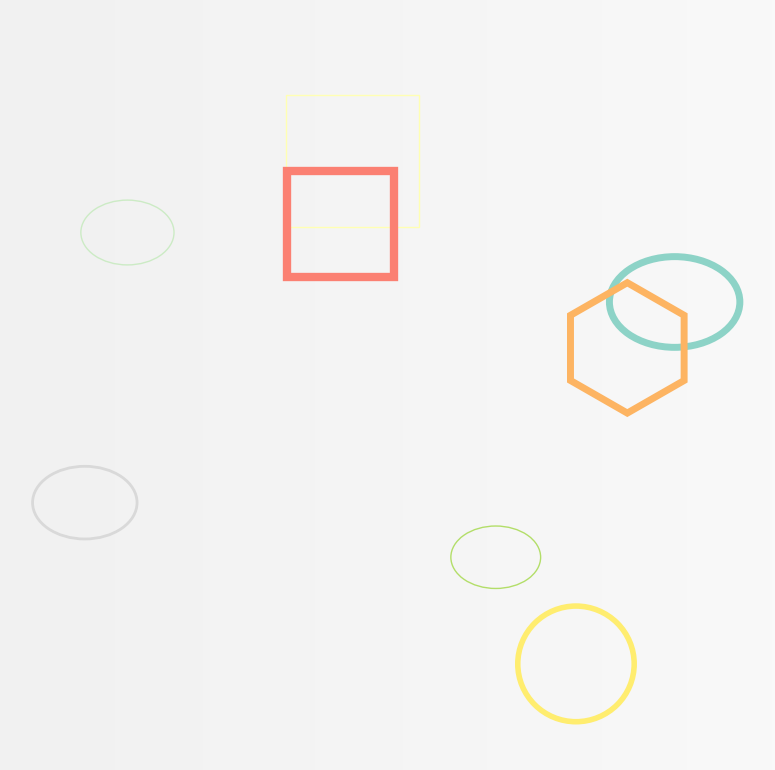[{"shape": "oval", "thickness": 2.5, "radius": 0.42, "center": [0.87, 0.608]}, {"shape": "square", "thickness": 0.5, "radius": 0.43, "center": [0.455, 0.791]}, {"shape": "square", "thickness": 3, "radius": 0.34, "center": [0.439, 0.709]}, {"shape": "hexagon", "thickness": 2.5, "radius": 0.42, "center": [0.809, 0.548]}, {"shape": "oval", "thickness": 0.5, "radius": 0.29, "center": [0.64, 0.276]}, {"shape": "oval", "thickness": 1, "radius": 0.34, "center": [0.109, 0.347]}, {"shape": "oval", "thickness": 0.5, "radius": 0.3, "center": [0.164, 0.698]}, {"shape": "circle", "thickness": 2, "radius": 0.38, "center": [0.743, 0.138]}]